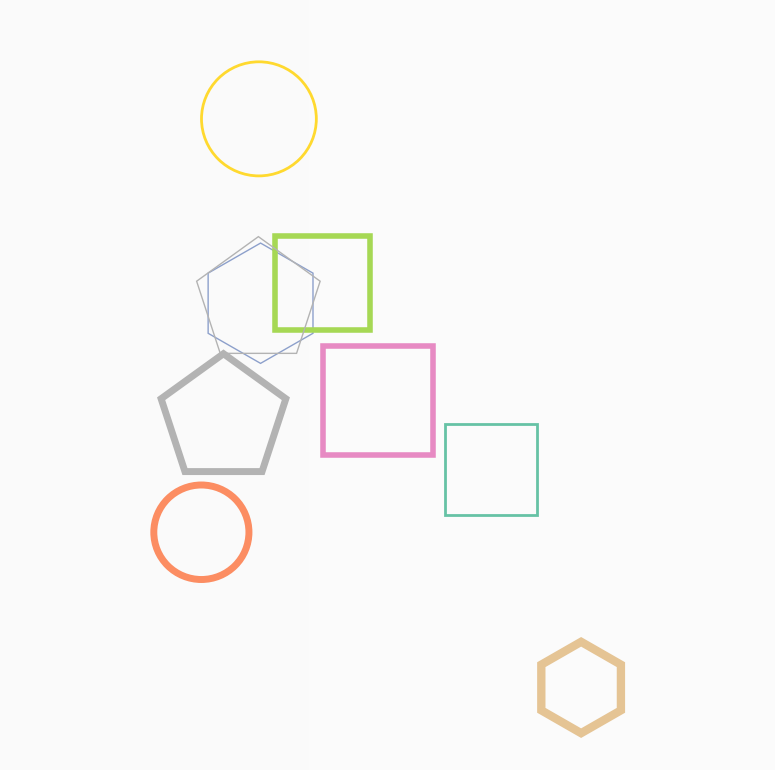[{"shape": "square", "thickness": 1, "radius": 0.3, "center": [0.634, 0.39]}, {"shape": "circle", "thickness": 2.5, "radius": 0.31, "center": [0.26, 0.309]}, {"shape": "hexagon", "thickness": 0.5, "radius": 0.39, "center": [0.336, 0.606]}, {"shape": "square", "thickness": 2, "radius": 0.35, "center": [0.488, 0.48]}, {"shape": "square", "thickness": 2, "radius": 0.3, "center": [0.416, 0.632]}, {"shape": "circle", "thickness": 1, "radius": 0.37, "center": [0.334, 0.846]}, {"shape": "hexagon", "thickness": 3, "radius": 0.3, "center": [0.75, 0.107]}, {"shape": "pentagon", "thickness": 0.5, "radius": 0.42, "center": [0.333, 0.609]}, {"shape": "pentagon", "thickness": 2.5, "radius": 0.42, "center": [0.288, 0.456]}]